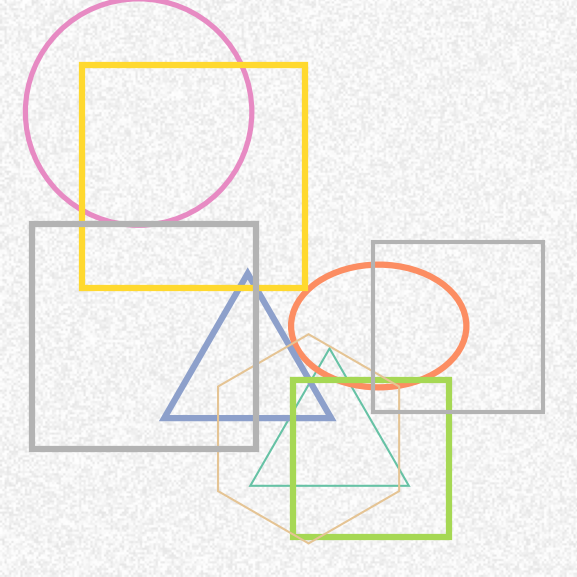[{"shape": "triangle", "thickness": 1, "radius": 0.79, "center": [0.571, 0.237]}, {"shape": "oval", "thickness": 3, "radius": 0.76, "center": [0.656, 0.435]}, {"shape": "triangle", "thickness": 3, "radius": 0.83, "center": [0.429, 0.359]}, {"shape": "circle", "thickness": 2.5, "radius": 0.98, "center": [0.24, 0.805]}, {"shape": "square", "thickness": 3, "radius": 0.68, "center": [0.643, 0.205]}, {"shape": "square", "thickness": 3, "radius": 0.97, "center": [0.335, 0.693]}, {"shape": "hexagon", "thickness": 1, "radius": 0.91, "center": [0.534, 0.239]}, {"shape": "square", "thickness": 2, "radius": 0.73, "center": [0.793, 0.433]}, {"shape": "square", "thickness": 3, "radius": 0.97, "center": [0.249, 0.416]}]